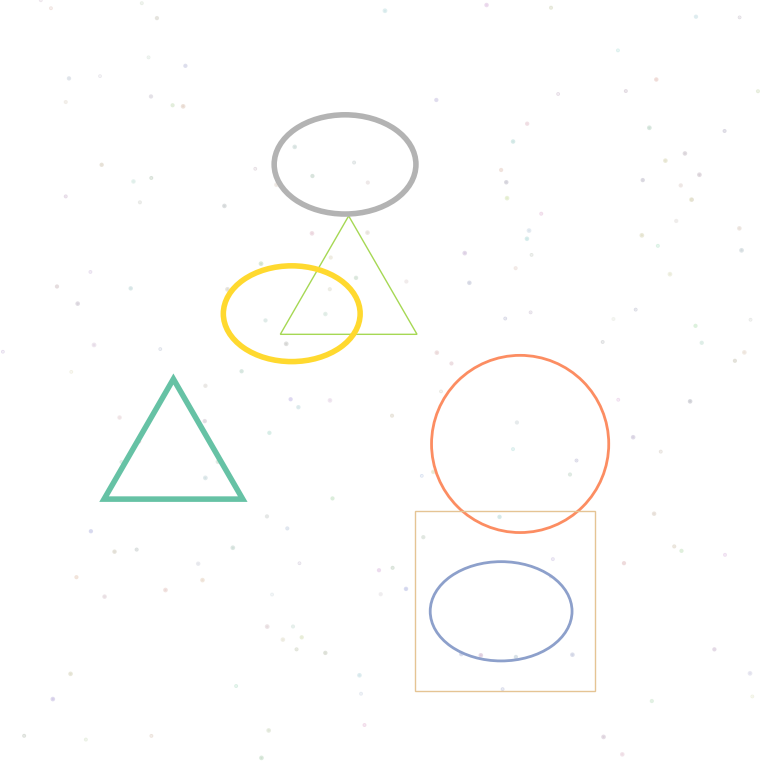[{"shape": "triangle", "thickness": 2, "radius": 0.52, "center": [0.225, 0.404]}, {"shape": "circle", "thickness": 1, "radius": 0.58, "center": [0.676, 0.423]}, {"shape": "oval", "thickness": 1, "radius": 0.46, "center": [0.651, 0.206]}, {"shape": "triangle", "thickness": 0.5, "radius": 0.51, "center": [0.453, 0.617]}, {"shape": "oval", "thickness": 2, "radius": 0.44, "center": [0.379, 0.593]}, {"shape": "square", "thickness": 0.5, "radius": 0.58, "center": [0.656, 0.219]}, {"shape": "oval", "thickness": 2, "radius": 0.46, "center": [0.448, 0.786]}]